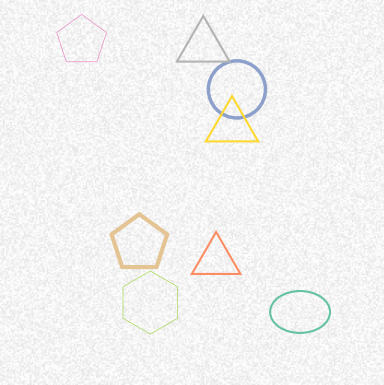[{"shape": "oval", "thickness": 1.5, "radius": 0.39, "center": [0.779, 0.19]}, {"shape": "triangle", "thickness": 1.5, "radius": 0.36, "center": [0.561, 0.325]}, {"shape": "circle", "thickness": 2.5, "radius": 0.37, "center": [0.615, 0.768]}, {"shape": "pentagon", "thickness": 0.5, "radius": 0.34, "center": [0.212, 0.895]}, {"shape": "hexagon", "thickness": 0.5, "radius": 0.41, "center": [0.39, 0.214]}, {"shape": "triangle", "thickness": 1.5, "radius": 0.39, "center": [0.603, 0.672]}, {"shape": "pentagon", "thickness": 3, "radius": 0.38, "center": [0.362, 0.368]}, {"shape": "triangle", "thickness": 1.5, "radius": 0.4, "center": [0.528, 0.88]}]